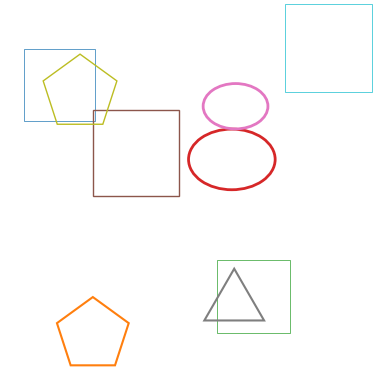[{"shape": "square", "thickness": 0.5, "radius": 0.46, "center": [0.154, 0.779]}, {"shape": "pentagon", "thickness": 1.5, "radius": 0.49, "center": [0.241, 0.13]}, {"shape": "square", "thickness": 0.5, "radius": 0.47, "center": [0.659, 0.231]}, {"shape": "oval", "thickness": 2, "radius": 0.56, "center": [0.602, 0.586]}, {"shape": "square", "thickness": 1, "radius": 0.56, "center": [0.354, 0.603]}, {"shape": "oval", "thickness": 2, "radius": 0.42, "center": [0.612, 0.724]}, {"shape": "triangle", "thickness": 1.5, "radius": 0.45, "center": [0.608, 0.212]}, {"shape": "pentagon", "thickness": 1, "radius": 0.5, "center": [0.208, 0.759]}, {"shape": "square", "thickness": 0.5, "radius": 0.57, "center": [0.853, 0.875]}]